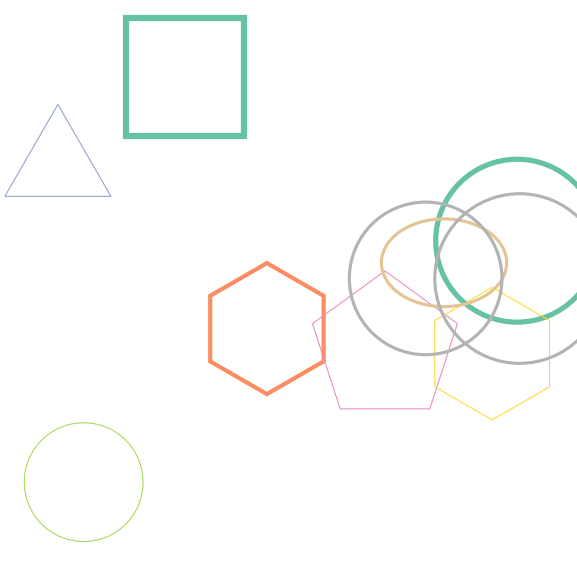[{"shape": "square", "thickness": 3, "radius": 0.51, "center": [0.321, 0.866]}, {"shape": "circle", "thickness": 2.5, "radius": 0.71, "center": [0.896, 0.582]}, {"shape": "hexagon", "thickness": 2, "radius": 0.57, "center": [0.462, 0.43]}, {"shape": "triangle", "thickness": 0.5, "radius": 0.53, "center": [0.1, 0.712]}, {"shape": "pentagon", "thickness": 0.5, "radius": 0.66, "center": [0.667, 0.398]}, {"shape": "circle", "thickness": 0.5, "radius": 0.51, "center": [0.145, 0.164]}, {"shape": "hexagon", "thickness": 0.5, "radius": 0.57, "center": [0.852, 0.387]}, {"shape": "oval", "thickness": 1.5, "radius": 0.54, "center": [0.769, 0.544]}, {"shape": "circle", "thickness": 1.5, "radius": 0.73, "center": [0.9, 0.517]}, {"shape": "circle", "thickness": 1.5, "radius": 0.66, "center": [0.737, 0.517]}]